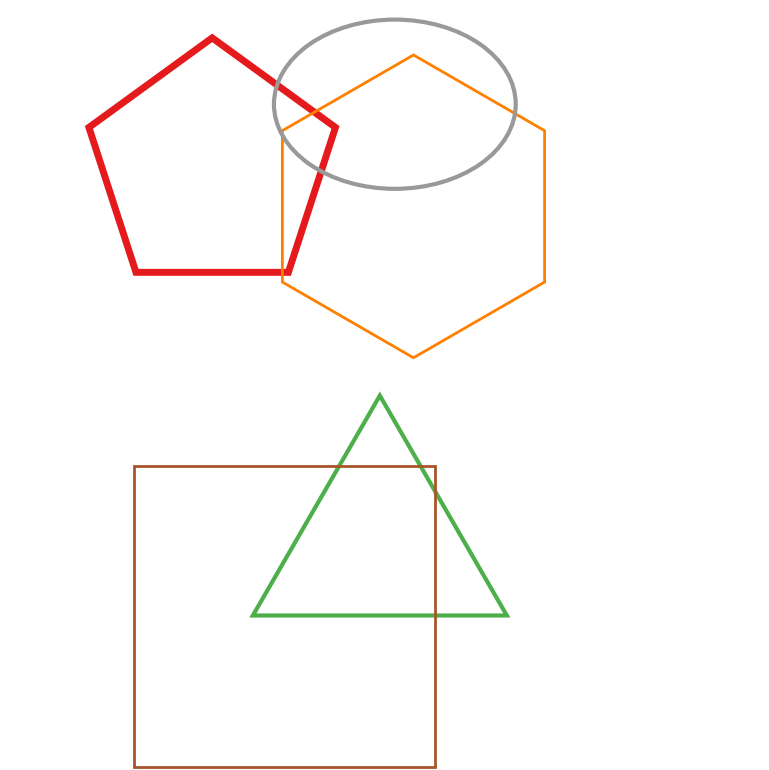[{"shape": "pentagon", "thickness": 2.5, "radius": 0.84, "center": [0.276, 0.782]}, {"shape": "triangle", "thickness": 1.5, "radius": 0.95, "center": [0.493, 0.296]}, {"shape": "hexagon", "thickness": 1, "radius": 0.98, "center": [0.537, 0.732]}, {"shape": "square", "thickness": 1, "radius": 0.98, "center": [0.37, 0.199]}, {"shape": "oval", "thickness": 1.5, "radius": 0.78, "center": [0.513, 0.865]}]